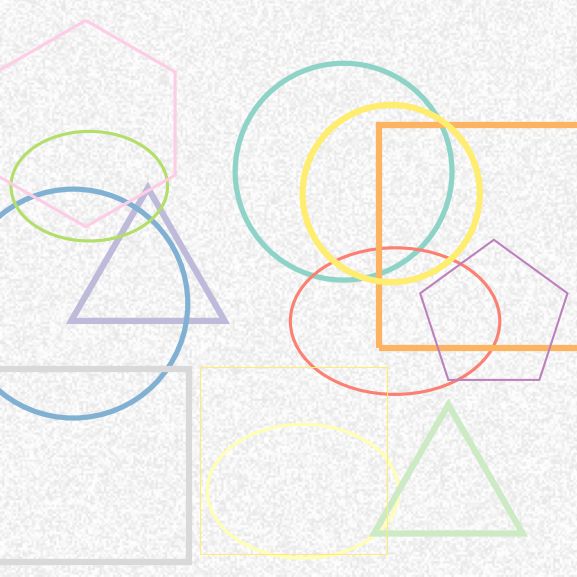[{"shape": "circle", "thickness": 2.5, "radius": 0.94, "center": [0.595, 0.702]}, {"shape": "oval", "thickness": 1.5, "radius": 0.83, "center": [0.525, 0.149]}, {"shape": "triangle", "thickness": 3, "radius": 0.77, "center": [0.256, 0.52]}, {"shape": "oval", "thickness": 1.5, "radius": 0.91, "center": [0.684, 0.443]}, {"shape": "circle", "thickness": 2.5, "radius": 0.99, "center": [0.127, 0.473]}, {"shape": "square", "thickness": 3, "radius": 0.97, "center": [0.851, 0.59]}, {"shape": "oval", "thickness": 1.5, "radius": 0.68, "center": [0.155, 0.677]}, {"shape": "hexagon", "thickness": 1.5, "radius": 0.89, "center": [0.148, 0.785]}, {"shape": "square", "thickness": 3, "radius": 0.84, "center": [0.16, 0.193]}, {"shape": "pentagon", "thickness": 1, "radius": 0.67, "center": [0.855, 0.45]}, {"shape": "triangle", "thickness": 3, "radius": 0.74, "center": [0.776, 0.15]}, {"shape": "circle", "thickness": 3, "radius": 0.77, "center": [0.677, 0.664]}, {"shape": "square", "thickness": 0.5, "radius": 0.81, "center": [0.508, 0.202]}]